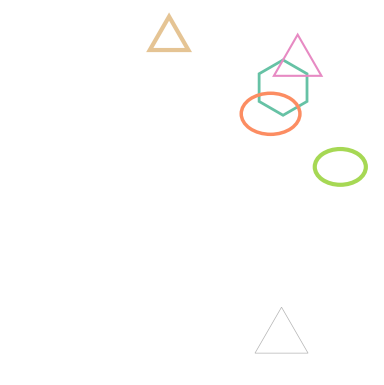[{"shape": "hexagon", "thickness": 2, "radius": 0.36, "center": [0.735, 0.772]}, {"shape": "oval", "thickness": 2.5, "radius": 0.38, "center": [0.703, 0.704]}, {"shape": "triangle", "thickness": 1.5, "radius": 0.36, "center": [0.773, 0.839]}, {"shape": "oval", "thickness": 3, "radius": 0.33, "center": [0.884, 0.566]}, {"shape": "triangle", "thickness": 3, "radius": 0.29, "center": [0.439, 0.899]}, {"shape": "triangle", "thickness": 0.5, "radius": 0.4, "center": [0.731, 0.123]}]